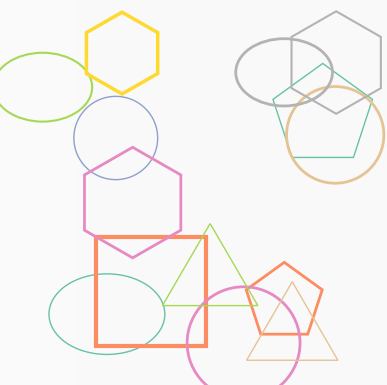[{"shape": "pentagon", "thickness": 1, "radius": 0.67, "center": [0.833, 0.7]}, {"shape": "oval", "thickness": 1, "radius": 0.75, "center": [0.276, 0.184]}, {"shape": "pentagon", "thickness": 2, "radius": 0.52, "center": [0.734, 0.215]}, {"shape": "square", "thickness": 3, "radius": 0.71, "center": [0.389, 0.243]}, {"shape": "circle", "thickness": 1, "radius": 0.54, "center": [0.299, 0.642]}, {"shape": "hexagon", "thickness": 2, "radius": 0.72, "center": [0.342, 0.474]}, {"shape": "circle", "thickness": 2, "radius": 0.73, "center": [0.629, 0.109]}, {"shape": "oval", "thickness": 1.5, "radius": 0.64, "center": [0.11, 0.774]}, {"shape": "triangle", "thickness": 1, "radius": 0.71, "center": [0.542, 0.277]}, {"shape": "hexagon", "thickness": 2.5, "radius": 0.53, "center": [0.315, 0.862]}, {"shape": "circle", "thickness": 2, "radius": 0.63, "center": [0.865, 0.65]}, {"shape": "triangle", "thickness": 1, "radius": 0.68, "center": [0.754, 0.132]}, {"shape": "hexagon", "thickness": 1.5, "radius": 0.67, "center": [0.868, 0.838]}, {"shape": "oval", "thickness": 2, "radius": 0.62, "center": [0.733, 0.812]}]